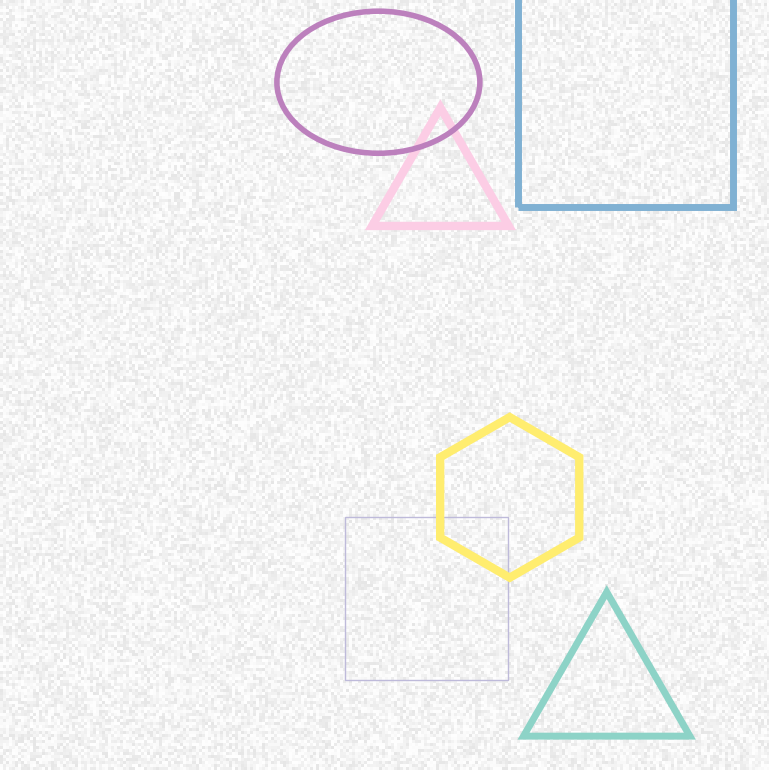[{"shape": "triangle", "thickness": 2.5, "radius": 0.62, "center": [0.788, 0.106]}, {"shape": "square", "thickness": 0.5, "radius": 0.53, "center": [0.554, 0.223]}, {"shape": "square", "thickness": 2.5, "radius": 0.7, "center": [0.812, 0.871]}, {"shape": "triangle", "thickness": 3, "radius": 0.51, "center": [0.572, 0.758]}, {"shape": "oval", "thickness": 2, "radius": 0.66, "center": [0.491, 0.893]}, {"shape": "hexagon", "thickness": 3, "radius": 0.52, "center": [0.662, 0.354]}]